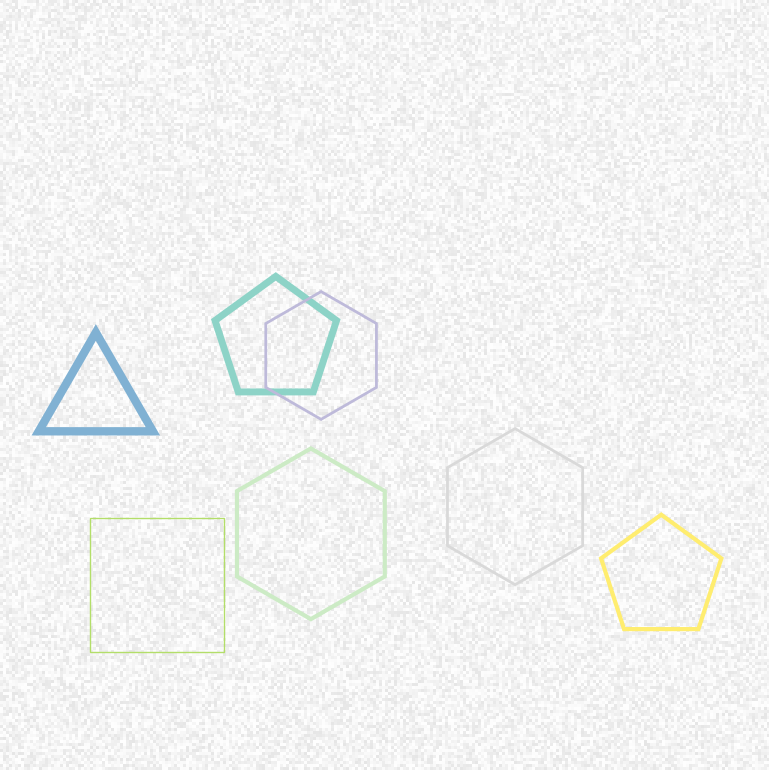[{"shape": "pentagon", "thickness": 2.5, "radius": 0.41, "center": [0.358, 0.558]}, {"shape": "hexagon", "thickness": 1, "radius": 0.41, "center": [0.417, 0.538]}, {"shape": "triangle", "thickness": 3, "radius": 0.43, "center": [0.124, 0.483]}, {"shape": "square", "thickness": 0.5, "radius": 0.43, "center": [0.204, 0.24]}, {"shape": "hexagon", "thickness": 1, "radius": 0.51, "center": [0.669, 0.342]}, {"shape": "hexagon", "thickness": 1.5, "radius": 0.55, "center": [0.404, 0.307]}, {"shape": "pentagon", "thickness": 1.5, "radius": 0.41, "center": [0.859, 0.249]}]